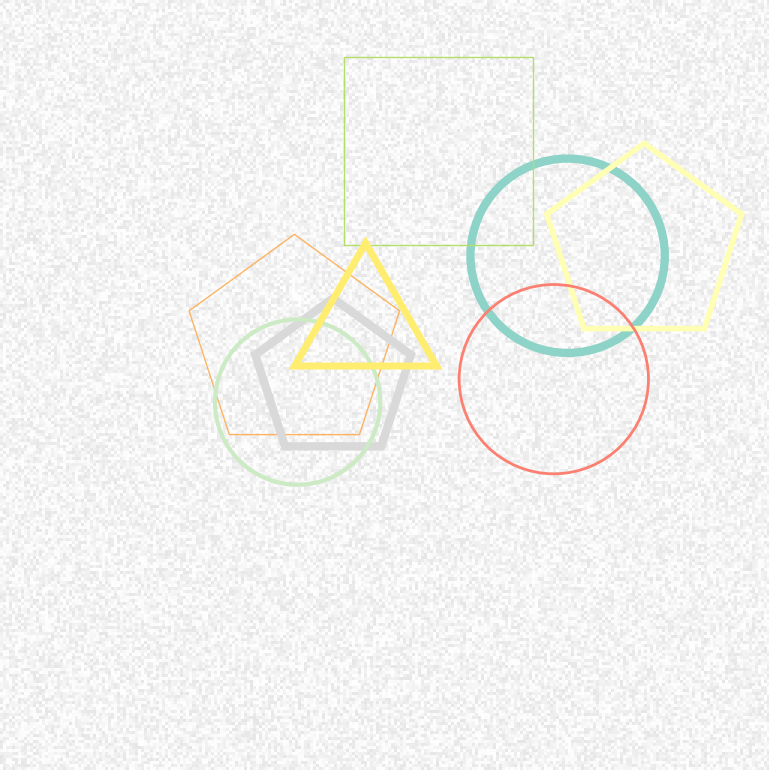[{"shape": "circle", "thickness": 3, "radius": 0.63, "center": [0.737, 0.668]}, {"shape": "pentagon", "thickness": 2, "radius": 0.67, "center": [0.837, 0.681]}, {"shape": "circle", "thickness": 1, "radius": 0.61, "center": [0.719, 0.508]}, {"shape": "pentagon", "thickness": 0.5, "radius": 0.72, "center": [0.382, 0.552]}, {"shape": "square", "thickness": 0.5, "radius": 0.61, "center": [0.569, 0.804]}, {"shape": "pentagon", "thickness": 3, "radius": 0.53, "center": [0.433, 0.506]}, {"shape": "circle", "thickness": 1.5, "radius": 0.54, "center": [0.387, 0.478]}, {"shape": "triangle", "thickness": 2.5, "radius": 0.53, "center": [0.475, 0.578]}]